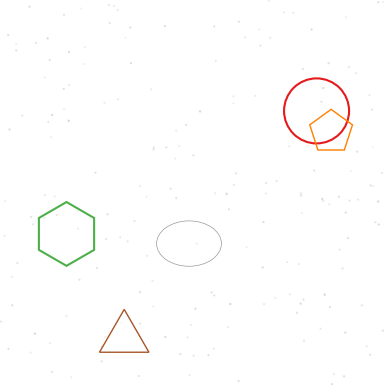[{"shape": "circle", "thickness": 1.5, "radius": 0.42, "center": [0.822, 0.712]}, {"shape": "hexagon", "thickness": 1.5, "radius": 0.41, "center": [0.173, 0.392]}, {"shape": "pentagon", "thickness": 1, "radius": 0.29, "center": [0.86, 0.658]}, {"shape": "triangle", "thickness": 1, "radius": 0.37, "center": [0.323, 0.122]}, {"shape": "oval", "thickness": 0.5, "radius": 0.42, "center": [0.491, 0.367]}]